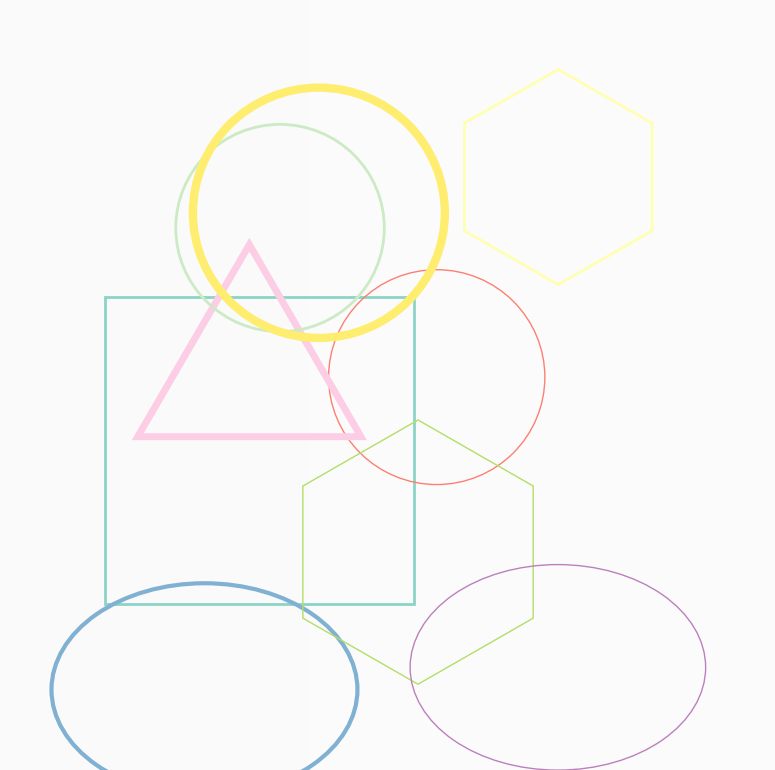[{"shape": "square", "thickness": 1, "radius": 0.99, "center": [0.335, 0.415]}, {"shape": "hexagon", "thickness": 1, "radius": 0.7, "center": [0.72, 0.77]}, {"shape": "circle", "thickness": 0.5, "radius": 0.7, "center": [0.564, 0.51]}, {"shape": "oval", "thickness": 1.5, "radius": 0.99, "center": [0.264, 0.104]}, {"shape": "hexagon", "thickness": 0.5, "radius": 0.86, "center": [0.539, 0.283]}, {"shape": "triangle", "thickness": 2.5, "radius": 0.83, "center": [0.322, 0.516]}, {"shape": "oval", "thickness": 0.5, "radius": 0.95, "center": [0.72, 0.133]}, {"shape": "circle", "thickness": 1, "radius": 0.67, "center": [0.361, 0.704]}, {"shape": "circle", "thickness": 3, "radius": 0.81, "center": [0.411, 0.724]}]